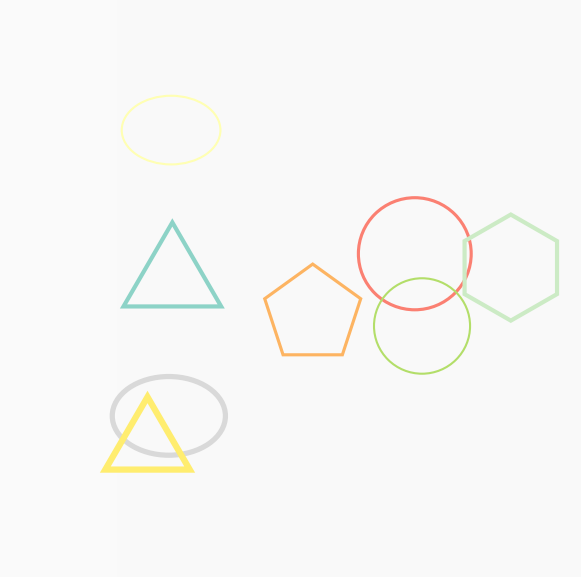[{"shape": "triangle", "thickness": 2, "radius": 0.49, "center": [0.296, 0.517]}, {"shape": "oval", "thickness": 1, "radius": 0.42, "center": [0.294, 0.774]}, {"shape": "circle", "thickness": 1.5, "radius": 0.49, "center": [0.714, 0.56]}, {"shape": "pentagon", "thickness": 1.5, "radius": 0.43, "center": [0.538, 0.455]}, {"shape": "circle", "thickness": 1, "radius": 0.41, "center": [0.726, 0.435]}, {"shape": "oval", "thickness": 2.5, "radius": 0.49, "center": [0.29, 0.279]}, {"shape": "hexagon", "thickness": 2, "radius": 0.46, "center": [0.879, 0.536]}, {"shape": "triangle", "thickness": 3, "radius": 0.42, "center": [0.254, 0.228]}]